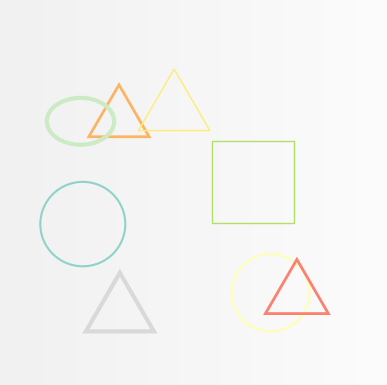[{"shape": "circle", "thickness": 1.5, "radius": 0.55, "center": [0.214, 0.418]}, {"shape": "circle", "thickness": 1.5, "radius": 0.5, "center": [0.698, 0.24]}, {"shape": "triangle", "thickness": 2, "radius": 0.47, "center": [0.766, 0.232]}, {"shape": "triangle", "thickness": 2, "radius": 0.45, "center": [0.307, 0.69]}, {"shape": "square", "thickness": 1, "radius": 0.54, "center": [0.653, 0.527]}, {"shape": "triangle", "thickness": 3, "radius": 0.51, "center": [0.309, 0.19]}, {"shape": "oval", "thickness": 3, "radius": 0.43, "center": [0.208, 0.685]}, {"shape": "triangle", "thickness": 1, "radius": 0.53, "center": [0.449, 0.714]}]